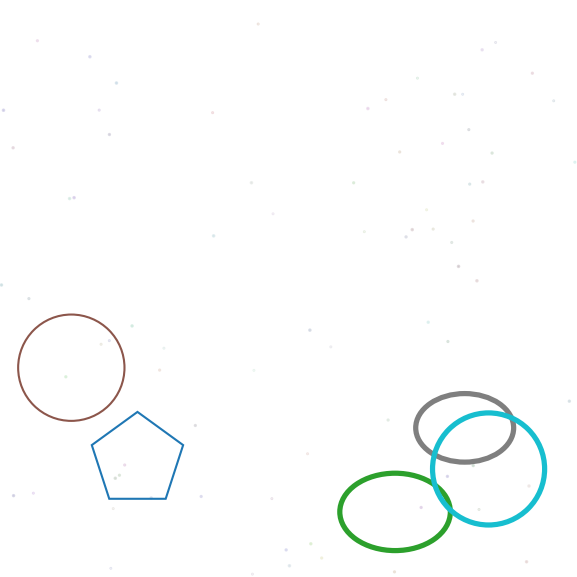[{"shape": "pentagon", "thickness": 1, "radius": 0.42, "center": [0.238, 0.203]}, {"shape": "oval", "thickness": 2.5, "radius": 0.48, "center": [0.684, 0.113]}, {"shape": "circle", "thickness": 1, "radius": 0.46, "center": [0.123, 0.362]}, {"shape": "oval", "thickness": 2.5, "radius": 0.42, "center": [0.805, 0.258]}, {"shape": "circle", "thickness": 2.5, "radius": 0.49, "center": [0.846, 0.187]}]